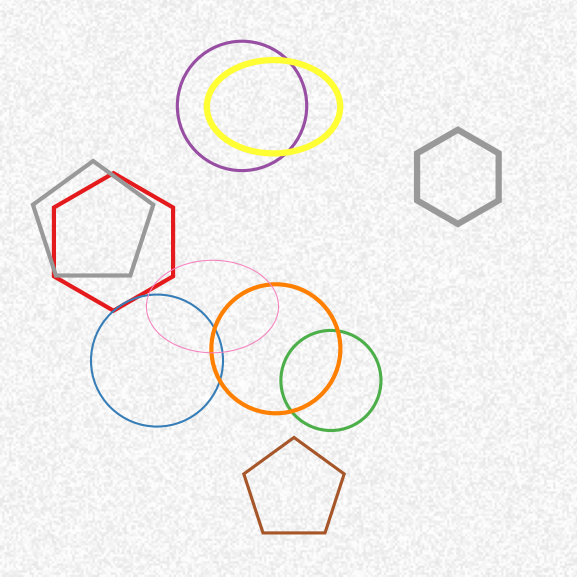[{"shape": "hexagon", "thickness": 2, "radius": 0.6, "center": [0.197, 0.58]}, {"shape": "circle", "thickness": 1, "radius": 0.57, "center": [0.272, 0.375]}, {"shape": "circle", "thickness": 1.5, "radius": 0.43, "center": [0.573, 0.34]}, {"shape": "circle", "thickness": 1.5, "radius": 0.56, "center": [0.419, 0.816]}, {"shape": "circle", "thickness": 2, "radius": 0.56, "center": [0.478, 0.395]}, {"shape": "oval", "thickness": 3, "radius": 0.58, "center": [0.474, 0.814]}, {"shape": "pentagon", "thickness": 1.5, "radius": 0.46, "center": [0.509, 0.15]}, {"shape": "oval", "thickness": 0.5, "radius": 0.57, "center": [0.368, 0.468]}, {"shape": "pentagon", "thickness": 2, "radius": 0.55, "center": [0.161, 0.611]}, {"shape": "hexagon", "thickness": 3, "radius": 0.41, "center": [0.793, 0.693]}]